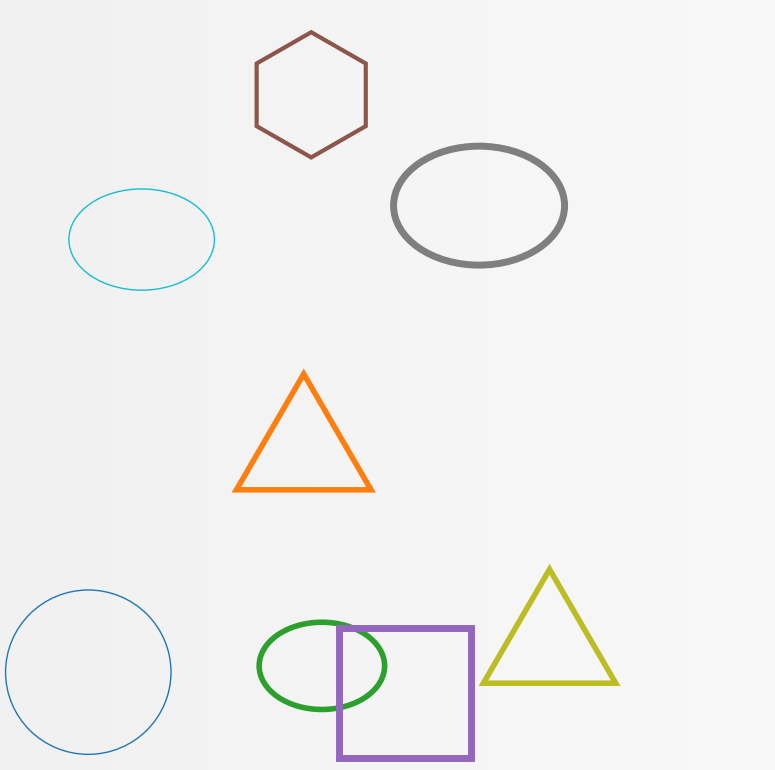[{"shape": "circle", "thickness": 0.5, "radius": 0.53, "center": [0.114, 0.127]}, {"shape": "triangle", "thickness": 2, "radius": 0.5, "center": [0.392, 0.414]}, {"shape": "oval", "thickness": 2, "radius": 0.4, "center": [0.415, 0.135]}, {"shape": "square", "thickness": 2.5, "radius": 0.42, "center": [0.522, 0.1]}, {"shape": "hexagon", "thickness": 1.5, "radius": 0.41, "center": [0.402, 0.877]}, {"shape": "oval", "thickness": 2.5, "radius": 0.55, "center": [0.618, 0.733]}, {"shape": "triangle", "thickness": 2, "radius": 0.49, "center": [0.709, 0.162]}, {"shape": "oval", "thickness": 0.5, "radius": 0.47, "center": [0.183, 0.689]}]